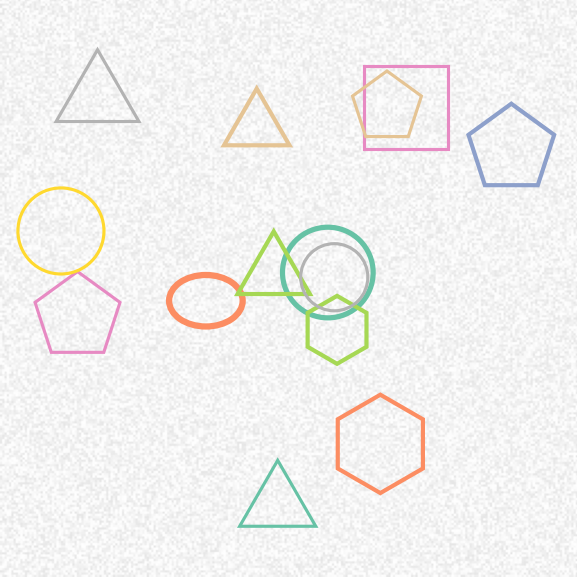[{"shape": "triangle", "thickness": 1.5, "radius": 0.38, "center": [0.481, 0.126]}, {"shape": "circle", "thickness": 2.5, "radius": 0.39, "center": [0.568, 0.527]}, {"shape": "hexagon", "thickness": 2, "radius": 0.43, "center": [0.659, 0.231]}, {"shape": "oval", "thickness": 3, "radius": 0.32, "center": [0.357, 0.478]}, {"shape": "pentagon", "thickness": 2, "radius": 0.39, "center": [0.885, 0.742]}, {"shape": "pentagon", "thickness": 1.5, "radius": 0.39, "center": [0.134, 0.452]}, {"shape": "square", "thickness": 1.5, "radius": 0.36, "center": [0.703, 0.813]}, {"shape": "triangle", "thickness": 2, "radius": 0.36, "center": [0.474, 0.526]}, {"shape": "hexagon", "thickness": 2, "radius": 0.29, "center": [0.584, 0.428]}, {"shape": "circle", "thickness": 1.5, "radius": 0.37, "center": [0.106, 0.599]}, {"shape": "triangle", "thickness": 2, "radius": 0.33, "center": [0.445, 0.78]}, {"shape": "pentagon", "thickness": 1.5, "radius": 0.31, "center": [0.67, 0.813]}, {"shape": "triangle", "thickness": 1.5, "radius": 0.41, "center": [0.169, 0.83]}, {"shape": "circle", "thickness": 1.5, "radius": 0.29, "center": [0.579, 0.519]}]